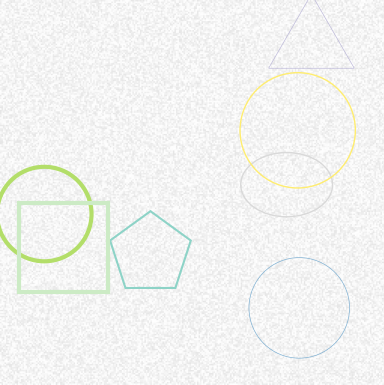[{"shape": "pentagon", "thickness": 1.5, "radius": 0.55, "center": [0.391, 0.341]}, {"shape": "triangle", "thickness": 0.5, "radius": 0.64, "center": [0.809, 0.887]}, {"shape": "circle", "thickness": 0.5, "radius": 0.65, "center": [0.777, 0.2]}, {"shape": "circle", "thickness": 3, "radius": 0.61, "center": [0.115, 0.444]}, {"shape": "oval", "thickness": 1, "radius": 0.6, "center": [0.745, 0.52]}, {"shape": "square", "thickness": 3, "radius": 0.58, "center": [0.166, 0.356]}, {"shape": "circle", "thickness": 1, "radius": 0.75, "center": [0.773, 0.661]}]